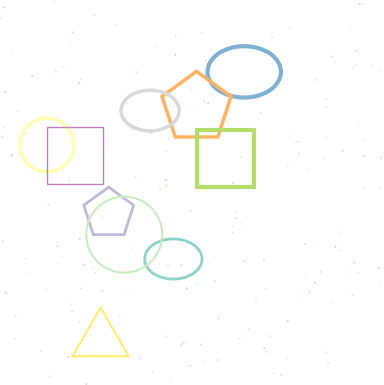[{"shape": "oval", "thickness": 2, "radius": 0.37, "center": [0.45, 0.327]}, {"shape": "circle", "thickness": 2.5, "radius": 0.35, "center": [0.121, 0.624]}, {"shape": "pentagon", "thickness": 2, "radius": 0.34, "center": [0.282, 0.446]}, {"shape": "oval", "thickness": 3, "radius": 0.48, "center": [0.634, 0.813]}, {"shape": "pentagon", "thickness": 2.5, "radius": 0.47, "center": [0.51, 0.72]}, {"shape": "square", "thickness": 3, "radius": 0.37, "center": [0.585, 0.589]}, {"shape": "oval", "thickness": 2.5, "radius": 0.38, "center": [0.39, 0.713]}, {"shape": "square", "thickness": 1, "radius": 0.37, "center": [0.195, 0.596]}, {"shape": "circle", "thickness": 1.5, "radius": 0.49, "center": [0.323, 0.391]}, {"shape": "triangle", "thickness": 1.5, "radius": 0.42, "center": [0.261, 0.117]}]